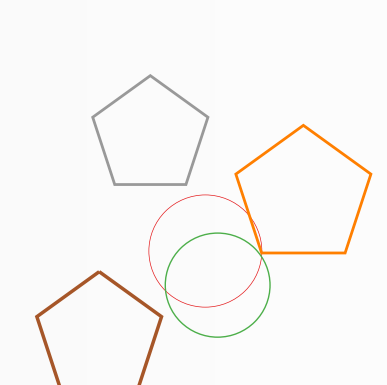[{"shape": "circle", "thickness": 0.5, "radius": 0.73, "center": [0.53, 0.348]}, {"shape": "circle", "thickness": 1, "radius": 0.68, "center": [0.562, 0.259]}, {"shape": "pentagon", "thickness": 2, "radius": 0.92, "center": [0.783, 0.491]}, {"shape": "pentagon", "thickness": 2.5, "radius": 0.85, "center": [0.256, 0.125]}, {"shape": "pentagon", "thickness": 2, "radius": 0.78, "center": [0.388, 0.647]}]